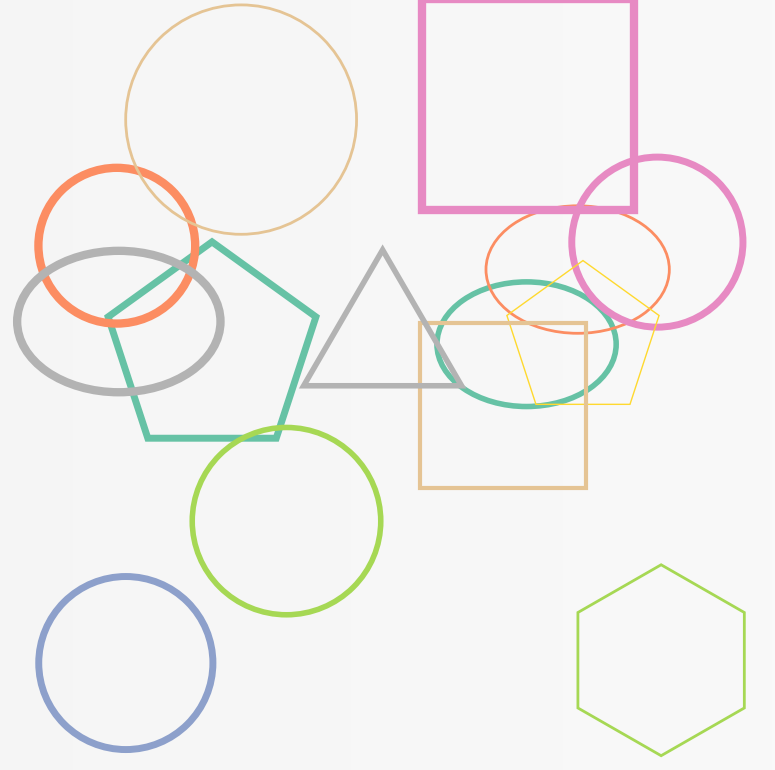[{"shape": "pentagon", "thickness": 2.5, "radius": 0.7, "center": [0.274, 0.545]}, {"shape": "oval", "thickness": 2, "radius": 0.58, "center": [0.679, 0.553]}, {"shape": "oval", "thickness": 1, "radius": 0.59, "center": [0.745, 0.65]}, {"shape": "circle", "thickness": 3, "radius": 0.51, "center": [0.151, 0.681]}, {"shape": "circle", "thickness": 2.5, "radius": 0.56, "center": [0.162, 0.139]}, {"shape": "square", "thickness": 3, "radius": 0.68, "center": [0.681, 0.864]}, {"shape": "circle", "thickness": 2.5, "radius": 0.55, "center": [0.848, 0.686]}, {"shape": "circle", "thickness": 2, "radius": 0.61, "center": [0.37, 0.323]}, {"shape": "hexagon", "thickness": 1, "radius": 0.62, "center": [0.853, 0.143]}, {"shape": "pentagon", "thickness": 0.5, "radius": 0.52, "center": [0.752, 0.558]}, {"shape": "square", "thickness": 1.5, "radius": 0.54, "center": [0.649, 0.474]}, {"shape": "circle", "thickness": 1, "radius": 0.74, "center": [0.311, 0.845]}, {"shape": "oval", "thickness": 3, "radius": 0.66, "center": [0.153, 0.582]}, {"shape": "triangle", "thickness": 2, "radius": 0.59, "center": [0.494, 0.558]}]